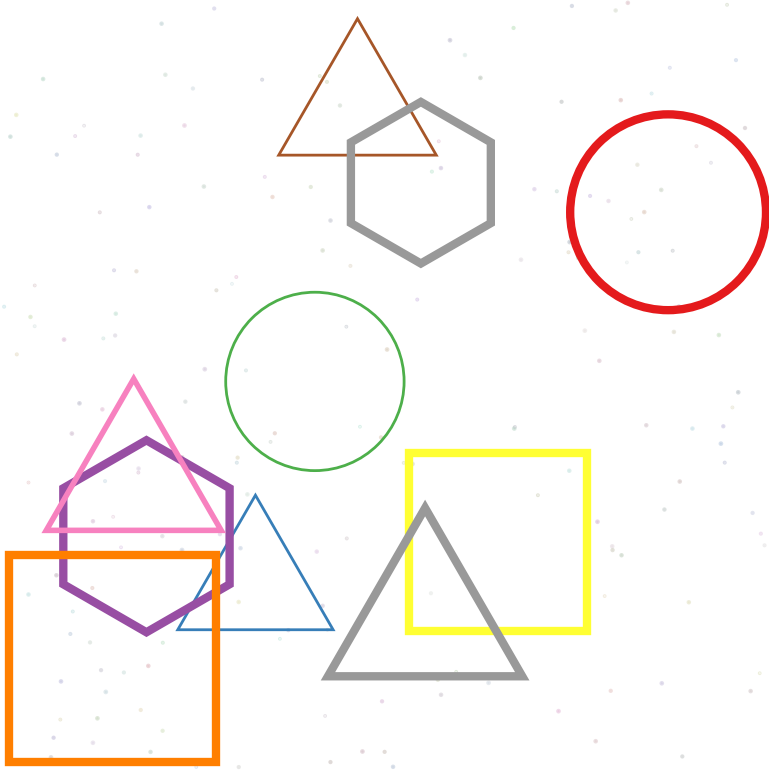[{"shape": "circle", "thickness": 3, "radius": 0.64, "center": [0.868, 0.724]}, {"shape": "triangle", "thickness": 1, "radius": 0.58, "center": [0.332, 0.24]}, {"shape": "circle", "thickness": 1, "radius": 0.58, "center": [0.409, 0.505]}, {"shape": "hexagon", "thickness": 3, "radius": 0.62, "center": [0.19, 0.304]}, {"shape": "square", "thickness": 3, "radius": 0.67, "center": [0.146, 0.145]}, {"shape": "square", "thickness": 3, "radius": 0.58, "center": [0.646, 0.296]}, {"shape": "triangle", "thickness": 1, "radius": 0.59, "center": [0.464, 0.858]}, {"shape": "triangle", "thickness": 2, "radius": 0.66, "center": [0.174, 0.377]}, {"shape": "triangle", "thickness": 3, "radius": 0.73, "center": [0.552, 0.195]}, {"shape": "hexagon", "thickness": 3, "radius": 0.52, "center": [0.547, 0.763]}]